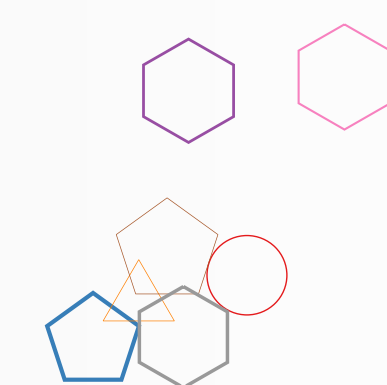[{"shape": "circle", "thickness": 1, "radius": 0.52, "center": [0.637, 0.285]}, {"shape": "pentagon", "thickness": 3, "radius": 0.62, "center": [0.24, 0.115]}, {"shape": "hexagon", "thickness": 2, "radius": 0.67, "center": [0.487, 0.764]}, {"shape": "triangle", "thickness": 0.5, "radius": 0.53, "center": [0.358, 0.219]}, {"shape": "pentagon", "thickness": 0.5, "radius": 0.69, "center": [0.431, 0.348]}, {"shape": "hexagon", "thickness": 1.5, "radius": 0.68, "center": [0.889, 0.8]}, {"shape": "hexagon", "thickness": 2.5, "radius": 0.66, "center": [0.473, 0.124]}]